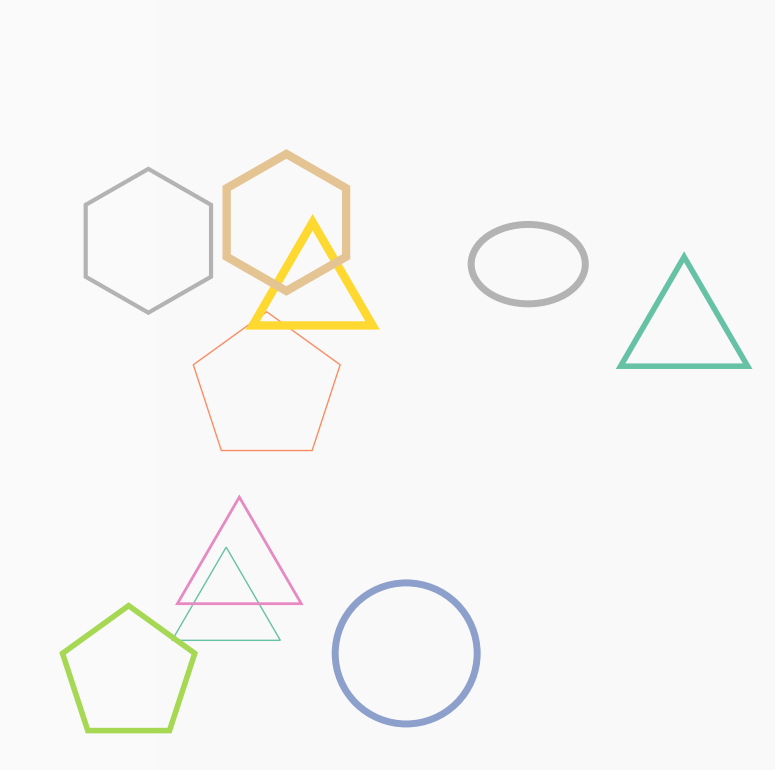[{"shape": "triangle", "thickness": 2, "radius": 0.47, "center": [0.883, 0.572]}, {"shape": "triangle", "thickness": 0.5, "radius": 0.4, "center": [0.292, 0.209]}, {"shape": "pentagon", "thickness": 0.5, "radius": 0.5, "center": [0.344, 0.495]}, {"shape": "circle", "thickness": 2.5, "radius": 0.46, "center": [0.524, 0.151]}, {"shape": "triangle", "thickness": 1, "radius": 0.46, "center": [0.309, 0.262]}, {"shape": "pentagon", "thickness": 2, "radius": 0.45, "center": [0.166, 0.124]}, {"shape": "triangle", "thickness": 3, "radius": 0.45, "center": [0.403, 0.622]}, {"shape": "hexagon", "thickness": 3, "radius": 0.44, "center": [0.37, 0.711]}, {"shape": "oval", "thickness": 2.5, "radius": 0.37, "center": [0.682, 0.657]}, {"shape": "hexagon", "thickness": 1.5, "radius": 0.47, "center": [0.191, 0.687]}]